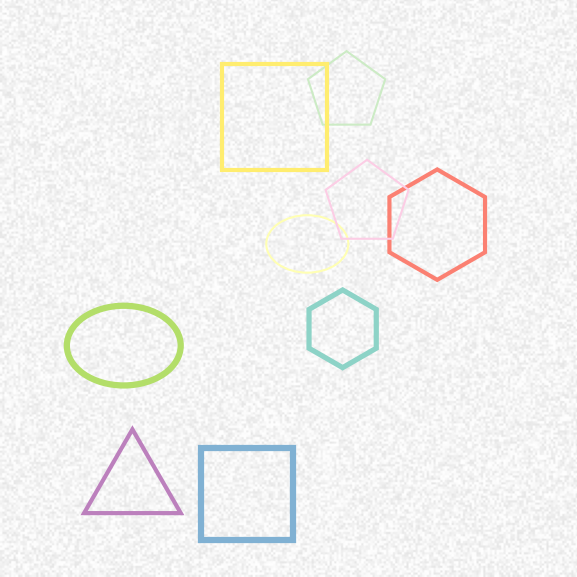[{"shape": "hexagon", "thickness": 2.5, "radius": 0.34, "center": [0.593, 0.43]}, {"shape": "oval", "thickness": 1, "radius": 0.36, "center": [0.532, 0.577]}, {"shape": "hexagon", "thickness": 2, "radius": 0.48, "center": [0.757, 0.61]}, {"shape": "square", "thickness": 3, "radius": 0.4, "center": [0.427, 0.143]}, {"shape": "oval", "thickness": 3, "radius": 0.49, "center": [0.214, 0.401]}, {"shape": "pentagon", "thickness": 1, "radius": 0.38, "center": [0.636, 0.647]}, {"shape": "triangle", "thickness": 2, "radius": 0.48, "center": [0.229, 0.159]}, {"shape": "pentagon", "thickness": 1, "radius": 0.35, "center": [0.6, 0.84]}, {"shape": "square", "thickness": 2, "radius": 0.46, "center": [0.475, 0.796]}]